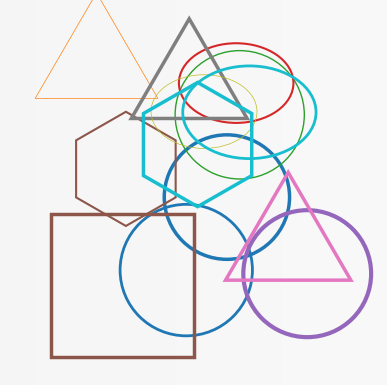[{"shape": "circle", "thickness": 2, "radius": 0.85, "center": [0.481, 0.298]}, {"shape": "circle", "thickness": 2.5, "radius": 0.81, "center": [0.586, 0.488]}, {"shape": "triangle", "thickness": 0.5, "radius": 0.91, "center": [0.249, 0.836]}, {"shape": "circle", "thickness": 1, "radius": 0.83, "center": [0.619, 0.702]}, {"shape": "oval", "thickness": 1.5, "radius": 0.74, "center": [0.609, 0.784]}, {"shape": "circle", "thickness": 3, "radius": 0.82, "center": [0.793, 0.289]}, {"shape": "square", "thickness": 2.5, "radius": 0.93, "center": [0.316, 0.259]}, {"shape": "hexagon", "thickness": 1.5, "radius": 0.74, "center": [0.325, 0.561]}, {"shape": "triangle", "thickness": 2.5, "radius": 0.93, "center": [0.744, 0.366]}, {"shape": "triangle", "thickness": 2.5, "radius": 0.86, "center": [0.488, 0.779]}, {"shape": "oval", "thickness": 0.5, "radius": 0.68, "center": [0.526, 0.71]}, {"shape": "hexagon", "thickness": 2.5, "radius": 0.81, "center": [0.51, 0.625]}, {"shape": "oval", "thickness": 2, "radius": 0.86, "center": [0.644, 0.708]}]